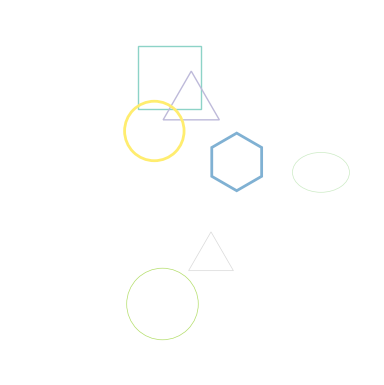[{"shape": "square", "thickness": 1, "radius": 0.41, "center": [0.44, 0.799]}, {"shape": "triangle", "thickness": 1, "radius": 0.42, "center": [0.497, 0.731]}, {"shape": "hexagon", "thickness": 2, "radius": 0.37, "center": [0.615, 0.579]}, {"shape": "circle", "thickness": 0.5, "radius": 0.46, "center": [0.422, 0.21]}, {"shape": "triangle", "thickness": 0.5, "radius": 0.34, "center": [0.548, 0.331]}, {"shape": "oval", "thickness": 0.5, "radius": 0.37, "center": [0.834, 0.552]}, {"shape": "circle", "thickness": 2, "radius": 0.39, "center": [0.401, 0.66]}]